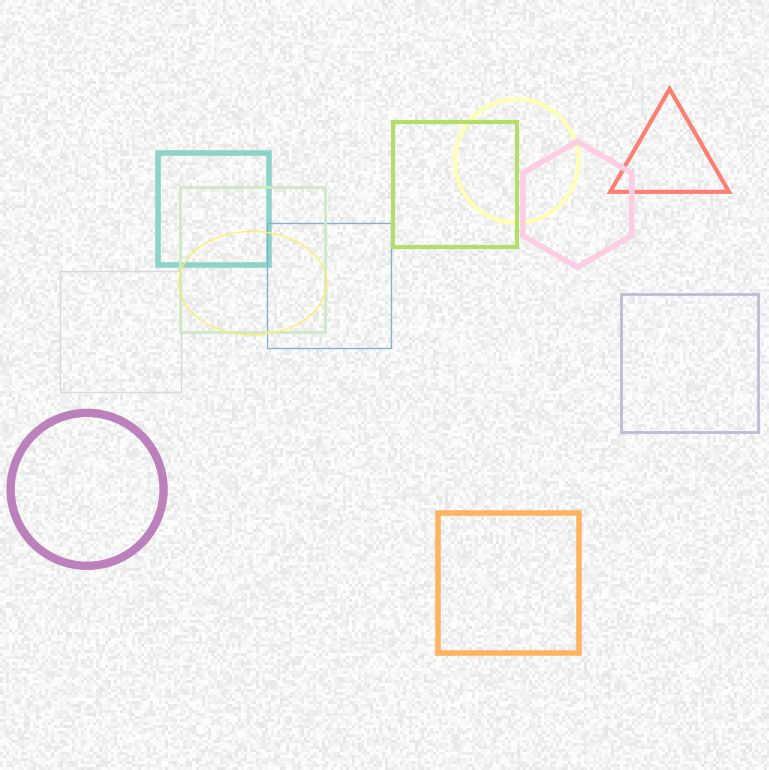[{"shape": "square", "thickness": 2, "radius": 0.36, "center": [0.277, 0.728]}, {"shape": "circle", "thickness": 1.5, "radius": 0.4, "center": [0.671, 0.791]}, {"shape": "square", "thickness": 1, "radius": 0.45, "center": [0.896, 0.529]}, {"shape": "triangle", "thickness": 1.5, "radius": 0.45, "center": [0.87, 0.795]}, {"shape": "square", "thickness": 0.5, "radius": 0.4, "center": [0.427, 0.629]}, {"shape": "square", "thickness": 2, "radius": 0.46, "center": [0.66, 0.243]}, {"shape": "square", "thickness": 1.5, "radius": 0.4, "center": [0.591, 0.761]}, {"shape": "hexagon", "thickness": 2, "radius": 0.41, "center": [0.75, 0.735]}, {"shape": "square", "thickness": 0.5, "radius": 0.39, "center": [0.156, 0.569]}, {"shape": "circle", "thickness": 3, "radius": 0.5, "center": [0.113, 0.364]}, {"shape": "square", "thickness": 1, "radius": 0.47, "center": [0.328, 0.663]}, {"shape": "oval", "thickness": 0.5, "radius": 0.48, "center": [0.328, 0.632]}]